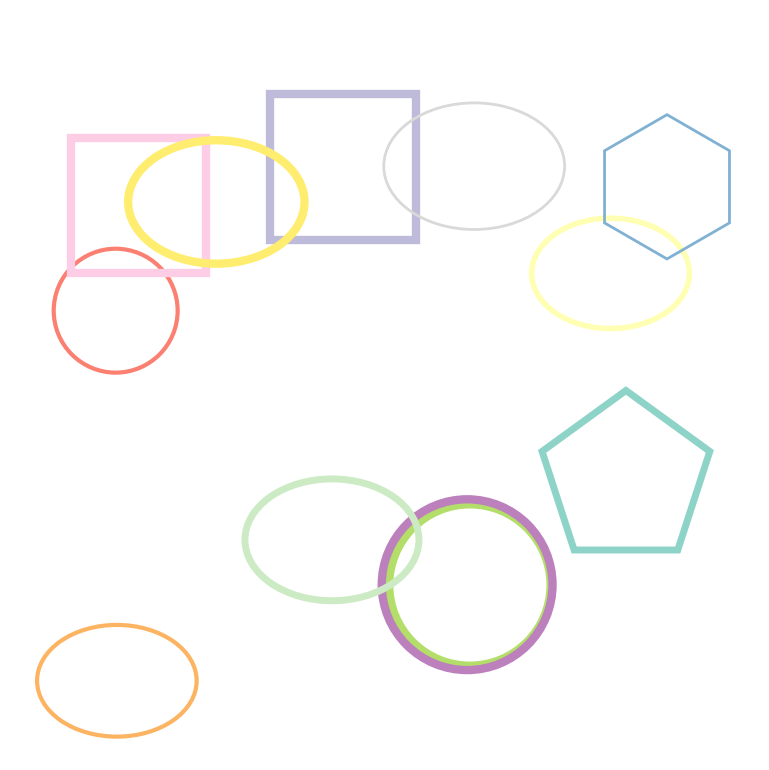[{"shape": "pentagon", "thickness": 2.5, "radius": 0.57, "center": [0.813, 0.378]}, {"shape": "oval", "thickness": 2, "radius": 0.51, "center": [0.793, 0.645]}, {"shape": "square", "thickness": 3, "radius": 0.47, "center": [0.446, 0.783]}, {"shape": "circle", "thickness": 1.5, "radius": 0.4, "center": [0.15, 0.597]}, {"shape": "hexagon", "thickness": 1, "radius": 0.47, "center": [0.866, 0.757]}, {"shape": "oval", "thickness": 1.5, "radius": 0.52, "center": [0.152, 0.116]}, {"shape": "circle", "thickness": 3, "radius": 0.52, "center": [0.61, 0.24]}, {"shape": "square", "thickness": 3, "radius": 0.44, "center": [0.18, 0.733]}, {"shape": "oval", "thickness": 1, "radius": 0.59, "center": [0.616, 0.784]}, {"shape": "circle", "thickness": 3, "radius": 0.55, "center": [0.607, 0.241]}, {"shape": "oval", "thickness": 2.5, "radius": 0.56, "center": [0.431, 0.299]}, {"shape": "oval", "thickness": 3, "radius": 0.57, "center": [0.281, 0.738]}]